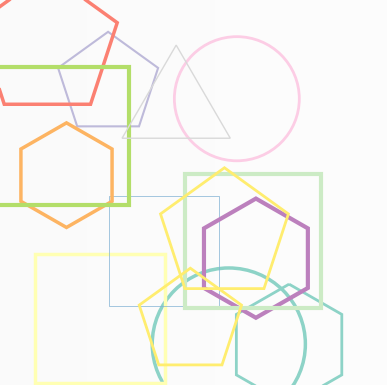[{"shape": "circle", "thickness": 2.5, "radius": 0.99, "center": [0.59, 0.106]}, {"shape": "hexagon", "thickness": 2, "radius": 0.79, "center": [0.746, 0.105]}, {"shape": "square", "thickness": 2.5, "radius": 0.84, "center": [0.257, 0.174]}, {"shape": "pentagon", "thickness": 1.5, "radius": 0.68, "center": [0.279, 0.782]}, {"shape": "pentagon", "thickness": 2.5, "radius": 0.95, "center": [0.122, 0.882]}, {"shape": "square", "thickness": 0.5, "radius": 0.71, "center": [0.424, 0.348]}, {"shape": "hexagon", "thickness": 2.5, "radius": 0.68, "center": [0.172, 0.545]}, {"shape": "square", "thickness": 3, "radius": 0.9, "center": [0.154, 0.647]}, {"shape": "circle", "thickness": 2, "radius": 0.81, "center": [0.611, 0.744]}, {"shape": "triangle", "thickness": 1, "radius": 0.81, "center": [0.455, 0.722]}, {"shape": "hexagon", "thickness": 3, "radius": 0.77, "center": [0.66, 0.329]}, {"shape": "square", "thickness": 3, "radius": 0.87, "center": [0.653, 0.374]}, {"shape": "pentagon", "thickness": 2, "radius": 0.87, "center": [0.579, 0.391]}, {"shape": "pentagon", "thickness": 2, "radius": 0.69, "center": [0.491, 0.165]}]